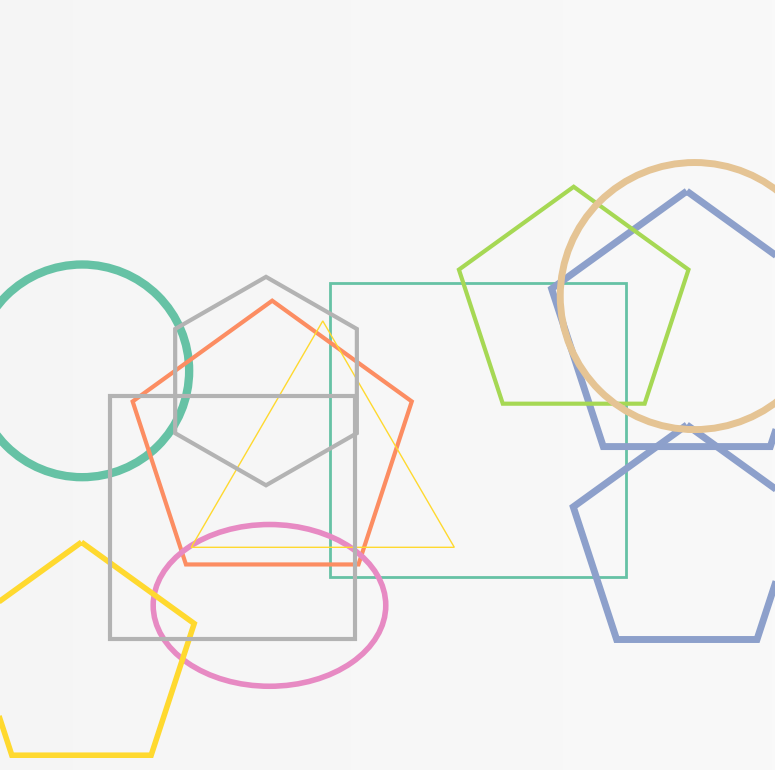[{"shape": "circle", "thickness": 3, "radius": 0.69, "center": [0.106, 0.518]}, {"shape": "square", "thickness": 1, "radius": 0.95, "center": [0.617, 0.441]}, {"shape": "pentagon", "thickness": 1.5, "radius": 0.95, "center": [0.351, 0.42]}, {"shape": "pentagon", "thickness": 2.5, "radius": 0.77, "center": [0.886, 0.294]}, {"shape": "pentagon", "thickness": 2.5, "radius": 0.92, "center": [0.886, 0.568]}, {"shape": "oval", "thickness": 2, "radius": 0.75, "center": [0.348, 0.214]}, {"shape": "pentagon", "thickness": 1.5, "radius": 0.78, "center": [0.74, 0.602]}, {"shape": "triangle", "thickness": 0.5, "radius": 0.98, "center": [0.416, 0.387]}, {"shape": "pentagon", "thickness": 2, "radius": 0.76, "center": [0.105, 0.143]}, {"shape": "circle", "thickness": 2.5, "radius": 0.87, "center": [0.896, 0.616]}, {"shape": "square", "thickness": 1.5, "radius": 0.79, "center": [0.3, 0.328]}, {"shape": "hexagon", "thickness": 1.5, "radius": 0.68, "center": [0.343, 0.505]}]